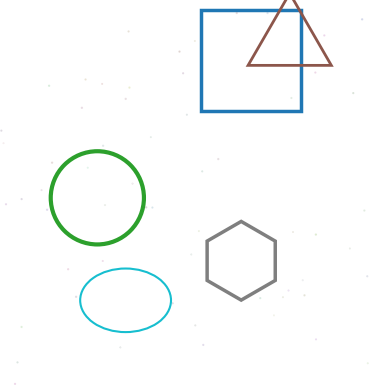[{"shape": "square", "thickness": 2.5, "radius": 0.65, "center": [0.652, 0.843]}, {"shape": "circle", "thickness": 3, "radius": 0.61, "center": [0.253, 0.486]}, {"shape": "triangle", "thickness": 2, "radius": 0.62, "center": [0.752, 0.893]}, {"shape": "hexagon", "thickness": 2.5, "radius": 0.51, "center": [0.626, 0.323]}, {"shape": "oval", "thickness": 1.5, "radius": 0.59, "center": [0.326, 0.22]}]